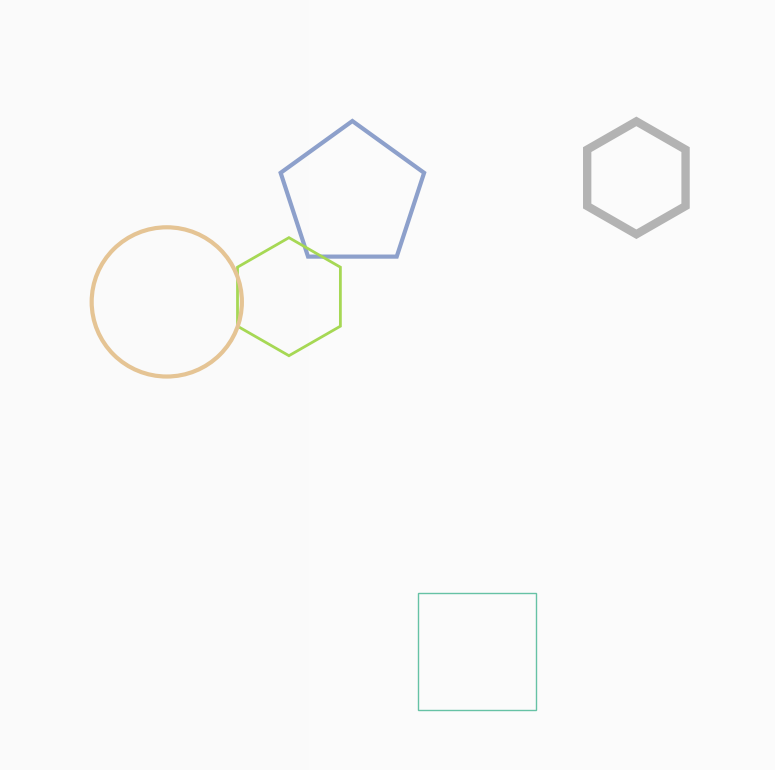[{"shape": "square", "thickness": 0.5, "radius": 0.38, "center": [0.615, 0.154]}, {"shape": "pentagon", "thickness": 1.5, "radius": 0.49, "center": [0.455, 0.745]}, {"shape": "hexagon", "thickness": 1, "radius": 0.38, "center": [0.373, 0.615]}, {"shape": "circle", "thickness": 1.5, "radius": 0.48, "center": [0.215, 0.608]}, {"shape": "hexagon", "thickness": 3, "radius": 0.37, "center": [0.821, 0.769]}]